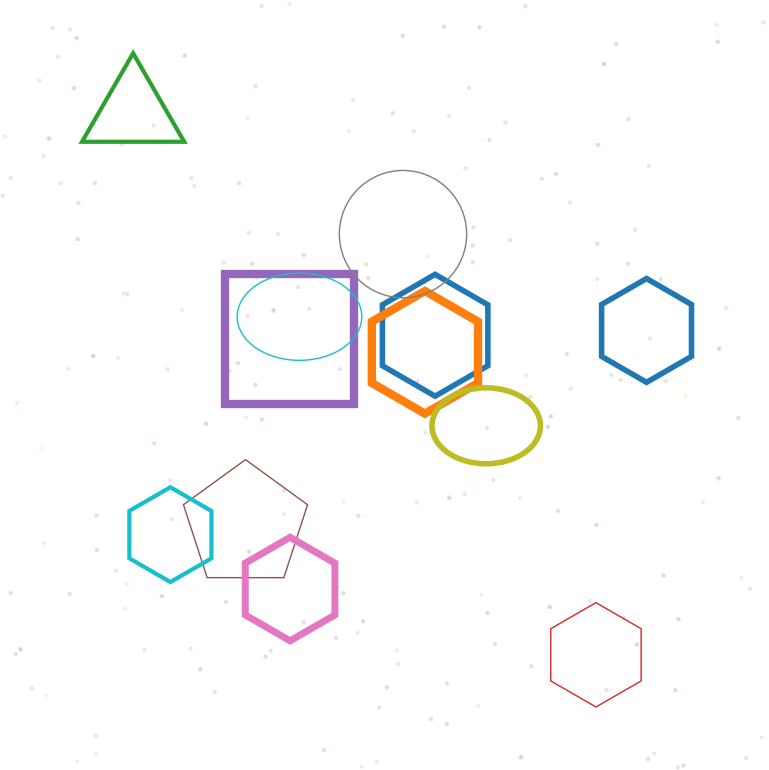[{"shape": "hexagon", "thickness": 2, "radius": 0.4, "center": [0.565, 0.565]}, {"shape": "hexagon", "thickness": 2, "radius": 0.34, "center": [0.84, 0.571]}, {"shape": "hexagon", "thickness": 3, "radius": 0.4, "center": [0.552, 0.542]}, {"shape": "triangle", "thickness": 1.5, "radius": 0.38, "center": [0.173, 0.854]}, {"shape": "hexagon", "thickness": 0.5, "radius": 0.34, "center": [0.774, 0.15]}, {"shape": "square", "thickness": 3, "radius": 0.42, "center": [0.376, 0.56]}, {"shape": "pentagon", "thickness": 0.5, "radius": 0.42, "center": [0.319, 0.318]}, {"shape": "hexagon", "thickness": 2.5, "radius": 0.34, "center": [0.377, 0.235]}, {"shape": "circle", "thickness": 0.5, "radius": 0.41, "center": [0.523, 0.696]}, {"shape": "oval", "thickness": 2, "radius": 0.35, "center": [0.631, 0.447]}, {"shape": "oval", "thickness": 0.5, "radius": 0.4, "center": [0.389, 0.589]}, {"shape": "hexagon", "thickness": 1.5, "radius": 0.31, "center": [0.221, 0.306]}]